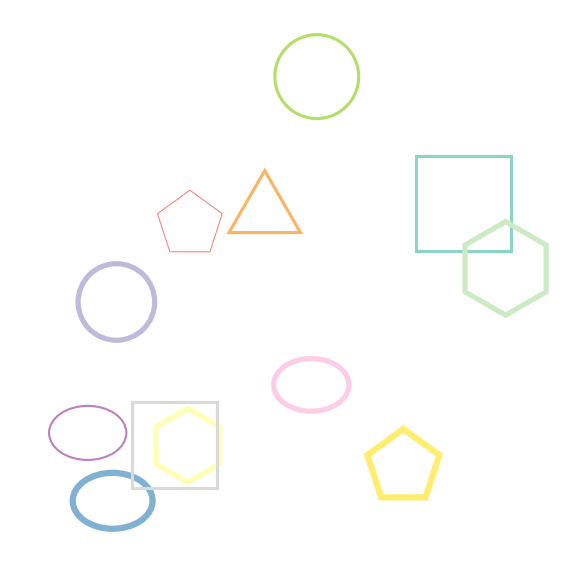[{"shape": "square", "thickness": 1.5, "radius": 0.41, "center": [0.802, 0.647]}, {"shape": "hexagon", "thickness": 2.5, "radius": 0.32, "center": [0.325, 0.228]}, {"shape": "circle", "thickness": 2.5, "radius": 0.33, "center": [0.202, 0.476]}, {"shape": "pentagon", "thickness": 0.5, "radius": 0.29, "center": [0.329, 0.611]}, {"shape": "oval", "thickness": 3, "radius": 0.35, "center": [0.195, 0.132]}, {"shape": "triangle", "thickness": 1.5, "radius": 0.36, "center": [0.458, 0.632]}, {"shape": "circle", "thickness": 1.5, "radius": 0.36, "center": [0.549, 0.866]}, {"shape": "oval", "thickness": 2.5, "radius": 0.33, "center": [0.539, 0.333]}, {"shape": "square", "thickness": 1.5, "radius": 0.37, "center": [0.302, 0.228]}, {"shape": "oval", "thickness": 1, "radius": 0.33, "center": [0.152, 0.25]}, {"shape": "hexagon", "thickness": 2.5, "radius": 0.41, "center": [0.875, 0.534]}, {"shape": "pentagon", "thickness": 3, "radius": 0.33, "center": [0.698, 0.191]}]